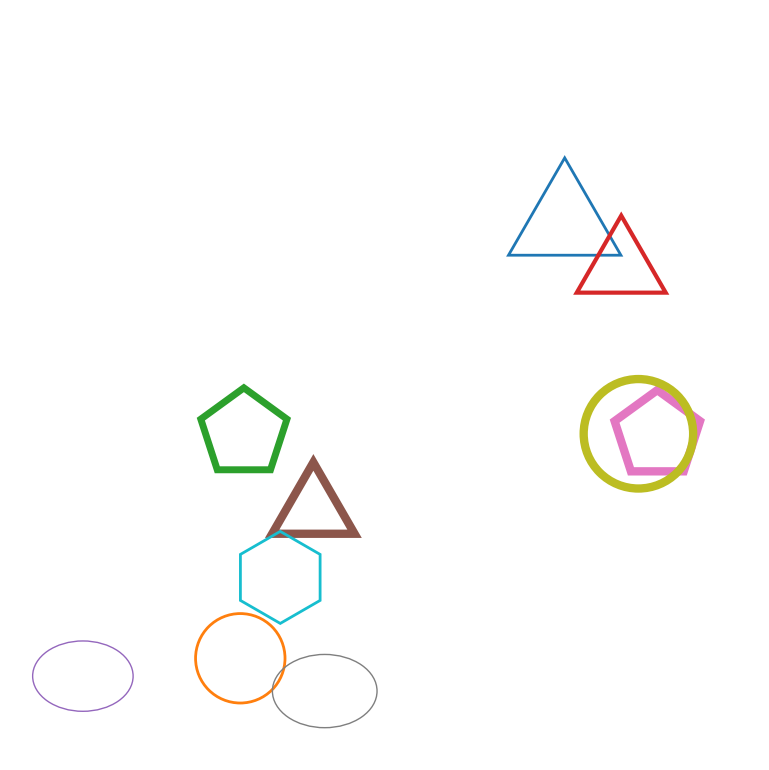[{"shape": "triangle", "thickness": 1, "radius": 0.42, "center": [0.733, 0.711]}, {"shape": "circle", "thickness": 1, "radius": 0.29, "center": [0.312, 0.145]}, {"shape": "pentagon", "thickness": 2.5, "radius": 0.29, "center": [0.317, 0.437]}, {"shape": "triangle", "thickness": 1.5, "radius": 0.33, "center": [0.807, 0.653]}, {"shape": "oval", "thickness": 0.5, "radius": 0.33, "center": [0.108, 0.122]}, {"shape": "triangle", "thickness": 3, "radius": 0.31, "center": [0.407, 0.338]}, {"shape": "pentagon", "thickness": 3, "radius": 0.29, "center": [0.854, 0.435]}, {"shape": "oval", "thickness": 0.5, "radius": 0.34, "center": [0.422, 0.103]}, {"shape": "circle", "thickness": 3, "radius": 0.36, "center": [0.829, 0.437]}, {"shape": "hexagon", "thickness": 1, "radius": 0.3, "center": [0.364, 0.25]}]